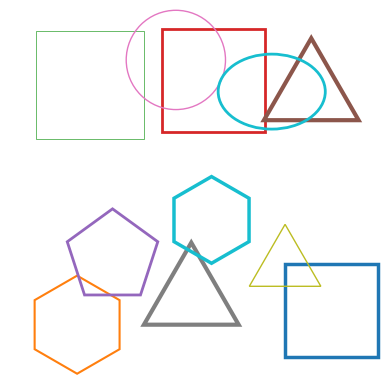[{"shape": "square", "thickness": 2.5, "radius": 0.6, "center": [0.861, 0.194]}, {"shape": "hexagon", "thickness": 1.5, "radius": 0.64, "center": [0.2, 0.157]}, {"shape": "square", "thickness": 0.5, "radius": 0.7, "center": [0.233, 0.778]}, {"shape": "square", "thickness": 2, "radius": 0.67, "center": [0.554, 0.791]}, {"shape": "pentagon", "thickness": 2, "radius": 0.62, "center": [0.292, 0.334]}, {"shape": "triangle", "thickness": 3, "radius": 0.71, "center": [0.808, 0.759]}, {"shape": "circle", "thickness": 1, "radius": 0.64, "center": [0.457, 0.844]}, {"shape": "triangle", "thickness": 3, "radius": 0.71, "center": [0.497, 0.228]}, {"shape": "triangle", "thickness": 1, "radius": 0.54, "center": [0.74, 0.31]}, {"shape": "hexagon", "thickness": 2.5, "radius": 0.56, "center": [0.549, 0.429]}, {"shape": "oval", "thickness": 2, "radius": 0.7, "center": [0.706, 0.762]}]